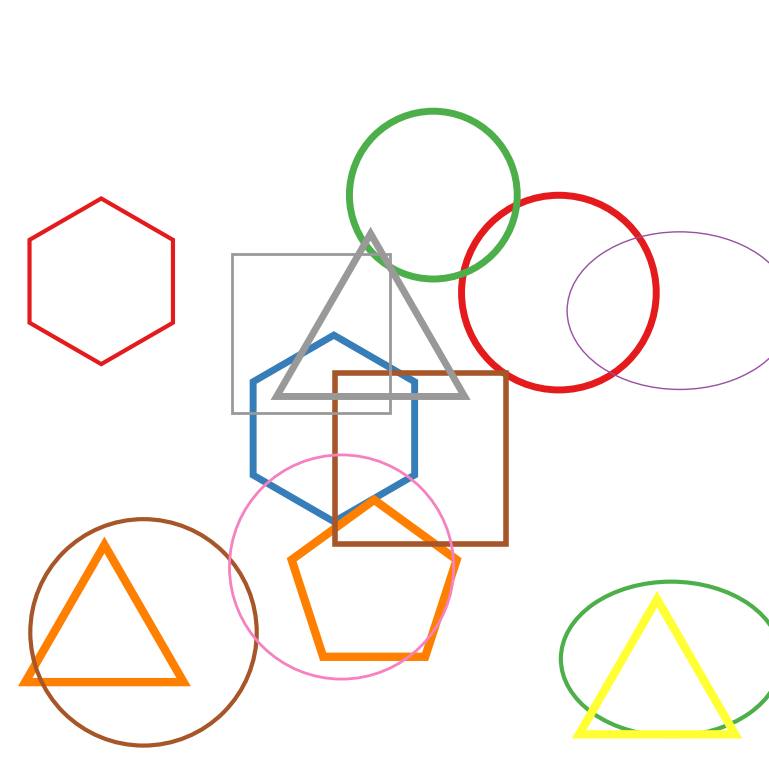[{"shape": "circle", "thickness": 2.5, "radius": 0.63, "center": [0.726, 0.62]}, {"shape": "hexagon", "thickness": 1.5, "radius": 0.54, "center": [0.131, 0.635]}, {"shape": "hexagon", "thickness": 2.5, "radius": 0.61, "center": [0.434, 0.444]}, {"shape": "oval", "thickness": 1.5, "radius": 0.72, "center": [0.872, 0.144]}, {"shape": "circle", "thickness": 2.5, "radius": 0.54, "center": [0.563, 0.747]}, {"shape": "oval", "thickness": 0.5, "radius": 0.73, "center": [0.883, 0.597]}, {"shape": "triangle", "thickness": 3, "radius": 0.59, "center": [0.136, 0.174]}, {"shape": "pentagon", "thickness": 3, "radius": 0.56, "center": [0.486, 0.238]}, {"shape": "triangle", "thickness": 3, "radius": 0.58, "center": [0.853, 0.105]}, {"shape": "square", "thickness": 2, "radius": 0.56, "center": [0.546, 0.405]}, {"shape": "circle", "thickness": 1.5, "radius": 0.74, "center": [0.186, 0.179]}, {"shape": "circle", "thickness": 1, "radius": 0.73, "center": [0.444, 0.264]}, {"shape": "triangle", "thickness": 2.5, "radius": 0.7, "center": [0.481, 0.556]}, {"shape": "square", "thickness": 1, "radius": 0.52, "center": [0.404, 0.567]}]